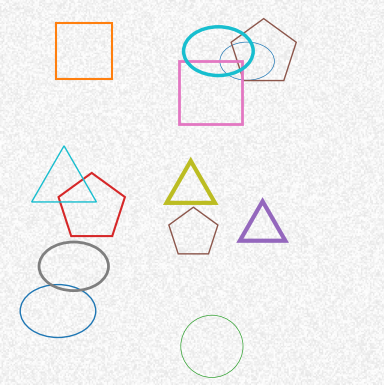[{"shape": "oval", "thickness": 1, "radius": 0.49, "center": [0.151, 0.192]}, {"shape": "oval", "thickness": 0.5, "radius": 0.35, "center": [0.642, 0.841]}, {"shape": "square", "thickness": 1.5, "radius": 0.36, "center": [0.219, 0.867]}, {"shape": "circle", "thickness": 0.5, "radius": 0.4, "center": [0.55, 0.1]}, {"shape": "pentagon", "thickness": 1.5, "radius": 0.45, "center": [0.238, 0.46]}, {"shape": "triangle", "thickness": 3, "radius": 0.34, "center": [0.682, 0.409]}, {"shape": "pentagon", "thickness": 1, "radius": 0.33, "center": [0.502, 0.395]}, {"shape": "pentagon", "thickness": 1, "radius": 0.44, "center": [0.685, 0.863]}, {"shape": "square", "thickness": 2, "radius": 0.41, "center": [0.547, 0.759]}, {"shape": "oval", "thickness": 2, "radius": 0.45, "center": [0.192, 0.308]}, {"shape": "triangle", "thickness": 3, "radius": 0.36, "center": [0.495, 0.509]}, {"shape": "triangle", "thickness": 1, "radius": 0.49, "center": [0.166, 0.524]}, {"shape": "oval", "thickness": 2.5, "radius": 0.45, "center": [0.567, 0.867]}]